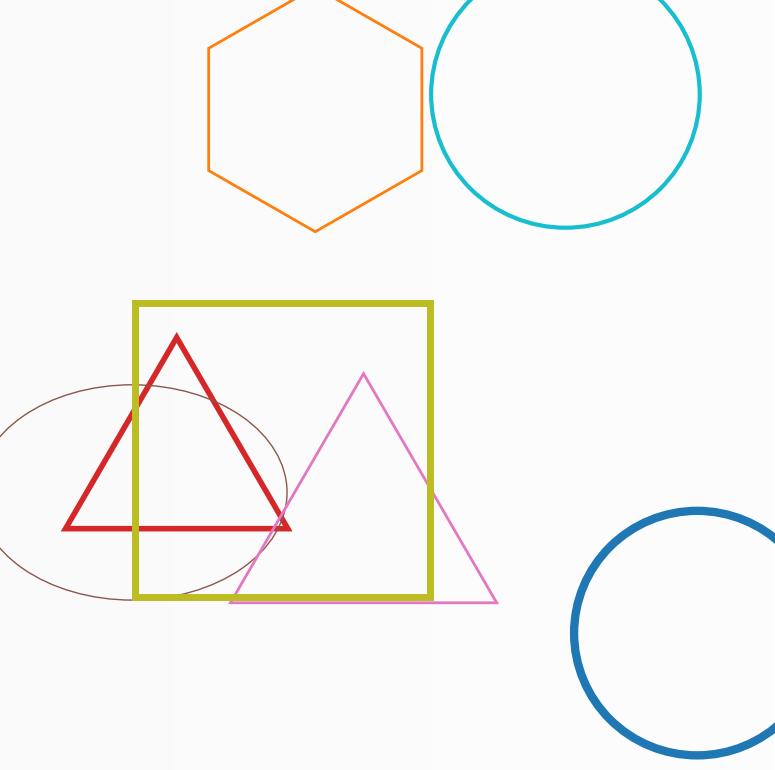[{"shape": "circle", "thickness": 3, "radius": 0.79, "center": [0.9, 0.178]}, {"shape": "hexagon", "thickness": 1, "radius": 0.79, "center": [0.407, 0.858]}, {"shape": "triangle", "thickness": 2, "radius": 0.83, "center": [0.228, 0.396]}, {"shape": "oval", "thickness": 0.5, "radius": 1.0, "center": [0.171, 0.36]}, {"shape": "triangle", "thickness": 1, "radius": 0.99, "center": [0.469, 0.316]}, {"shape": "square", "thickness": 2.5, "radius": 0.95, "center": [0.364, 0.415]}, {"shape": "circle", "thickness": 1.5, "radius": 0.87, "center": [0.73, 0.878]}]